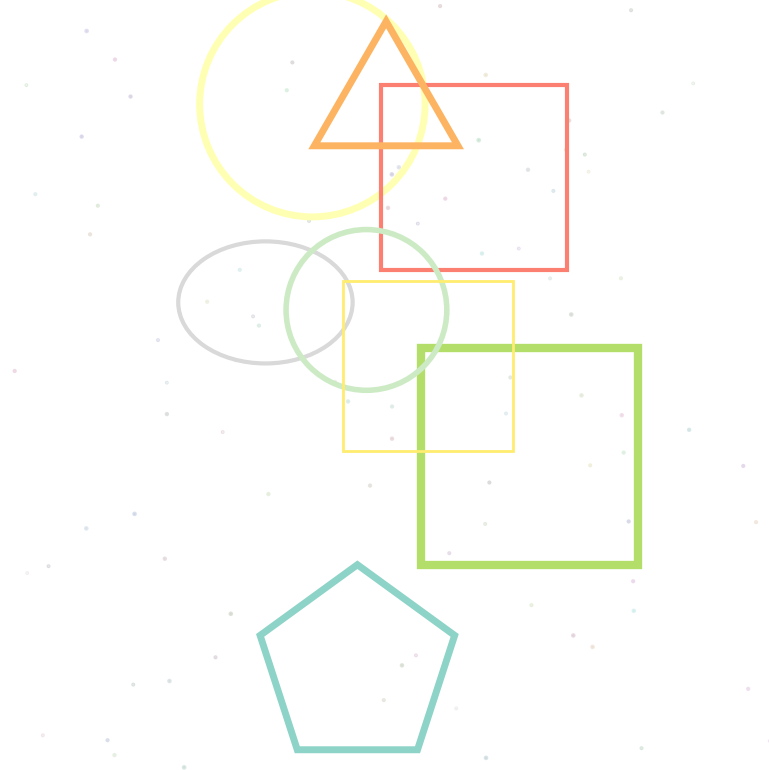[{"shape": "pentagon", "thickness": 2.5, "radius": 0.66, "center": [0.464, 0.134]}, {"shape": "circle", "thickness": 2.5, "radius": 0.73, "center": [0.406, 0.865]}, {"shape": "square", "thickness": 1.5, "radius": 0.6, "center": [0.616, 0.77]}, {"shape": "triangle", "thickness": 2.5, "radius": 0.54, "center": [0.501, 0.865]}, {"shape": "square", "thickness": 3, "radius": 0.7, "center": [0.688, 0.407]}, {"shape": "oval", "thickness": 1.5, "radius": 0.57, "center": [0.345, 0.607]}, {"shape": "circle", "thickness": 2, "radius": 0.52, "center": [0.476, 0.597]}, {"shape": "square", "thickness": 1, "radius": 0.55, "center": [0.555, 0.525]}]